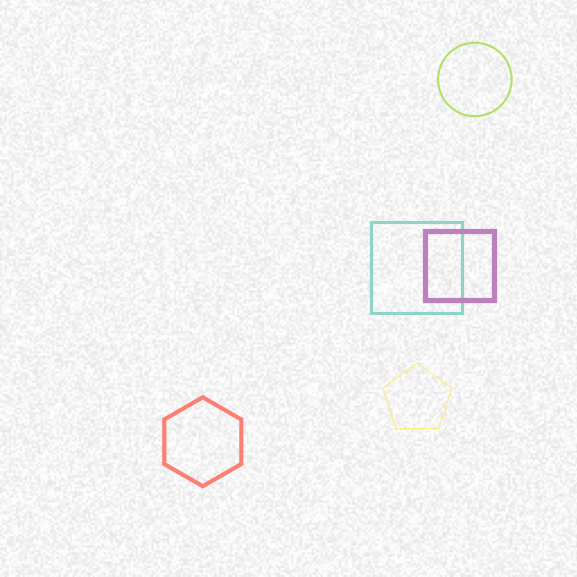[{"shape": "square", "thickness": 1.5, "radius": 0.39, "center": [0.721, 0.536]}, {"shape": "hexagon", "thickness": 2, "radius": 0.39, "center": [0.351, 0.234]}, {"shape": "circle", "thickness": 1, "radius": 0.32, "center": [0.822, 0.862]}, {"shape": "square", "thickness": 2.5, "radius": 0.3, "center": [0.796, 0.539]}, {"shape": "pentagon", "thickness": 0.5, "radius": 0.31, "center": [0.723, 0.308]}]